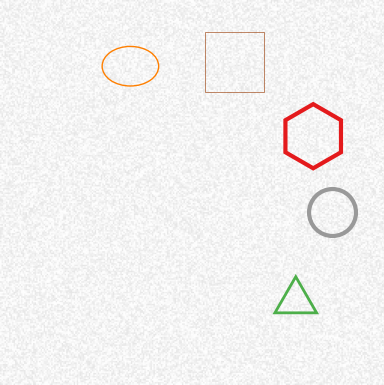[{"shape": "hexagon", "thickness": 3, "radius": 0.42, "center": [0.814, 0.646]}, {"shape": "triangle", "thickness": 2, "radius": 0.31, "center": [0.768, 0.219]}, {"shape": "oval", "thickness": 1, "radius": 0.37, "center": [0.339, 0.828]}, {"shape": "square", "thickness": 0.5, "radius": 0.38, "center": [0.609, 0.839]}, {"shape": "circle", "thickness": 3, "radius": 0.3, "center": [0.864, 0.448]}]